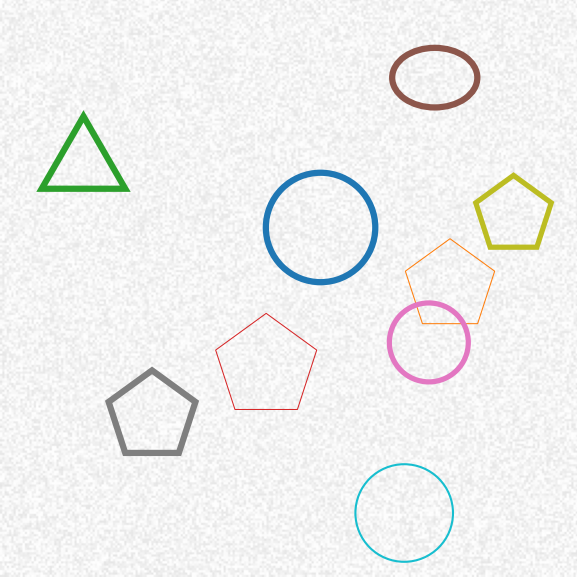[{"shape": "circle", "thickness": 3, "radius": 0.47, "center": [0.555, 0.605]}, {"shape": "pentagon", "thickness": 0.5, "radius": 0.41, "center": [0.779, 0.504]}, {"shape": "triangle", "thickness": 3, "radius": 0.42, "center": [0.145, 0.714]}, {"shape": "pentagon", "thickness": 0.5, "radius": 0.46, "center": [0.461, 0.365]}, {"shape": "oval", "thickness": 3, "radius": 0.37, "center": [0.753, 0.865]}, {"shape": "circle", "thickness": 2.5, "radius": 0.34, "center": [0.743, 0.406]}, {"shape": "pentagon", "thickness": 3, "radius": 0.4, "center": [0.263, 0.279]}, {"shape": "pentagon", "thickness": 2.5, "radius": 0.34, "center": [0.889, 0.627]}, {"shape": "circle", "thickness": 1, "radius": 0.42, "center": [0.7, 0.111]}]